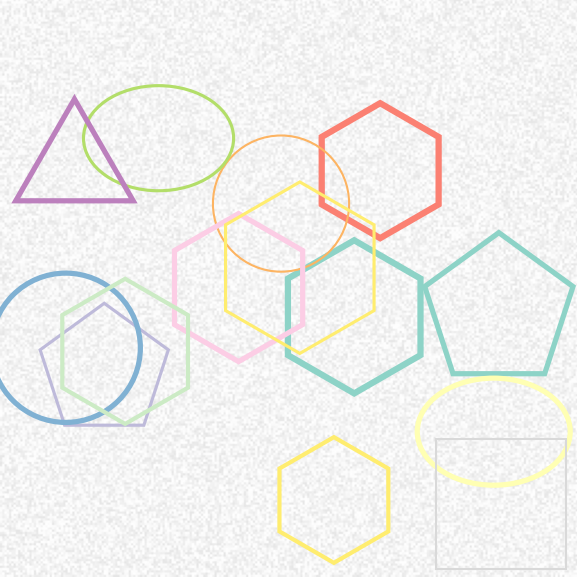[{"shape": "hexagon", "thickness": 3, "radius": 0.66, "center": [0.613, 0.451]}, {"shape": "pentagon", "thickness": 2.5, "radius": 0.68, "center": [0.864, 0.461]}, {"shape": "oval", "thickness": 2.5, "radius": 0.66, "center": [0.855, 0.252]}, {"shape": "pentagon", "thickness": 1.5, "radius": 0.58, "center": [0.181, 0.357]}, {"shape": "hexagon", "thickness": 3, "radius": 0.58, "center": [0.658, 0.704]}, {"shape": "circle", "thickness": 2.5, "radius": 0.65, "center": [0.114, 0.397]}, {"shape": "circle", "thickness": 1, "radius": 0.59, "center": [0.487, 0.647]}, {"shape": "oval", "thickness": 1.5, "radius": 0.65, "center": [0.275, 0.76]}, {"shape": "hexagon", "thickness": 2.5, "radius": 0.64, "center": [0.413, 0.501]}, {"shape": "square", "thickness": 1, "radius": 0.56, "center": [0.868, 0.126]}, {"shape": "triangle", "thickness": 2.5, "radius": 0.59, "center": [0.129, 0.71]}, {"shape": "hexagon", "thickness": 2, "radius": 0.63, "center": [0.217, 0.391]}, {"shape": "hexagon", "thickness": 1.5, "radius": 0.74, "center": [0.519, 0.536]}, {"shape": "hexagon", "thickness": 2, "radius": 0.54, "center": [0.578, 0.133]}]